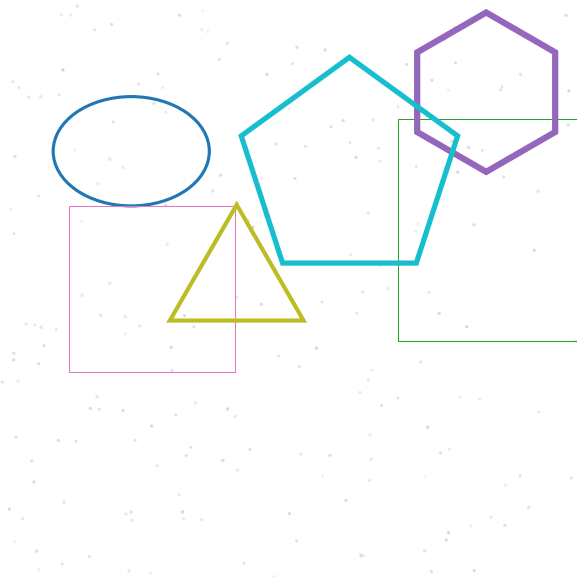[{"shape": "oval", "thickness": 1.5, "radius": 0.68, "center": [0.227, 0.737]}, {"shape": "square", "thickness": 0.5, "radius": 0.96, "center": [0.881, 0.601]}, {"shape": "hexagon", "thickness": 3, "radius": 0.69, "center": [0.842, 0.84]}, {"shape": "square", "thickness": 0.5, "radius": 0.72, "center": [0.263, 0.499]}, {"shape": "triangle", "thickness": 2, "radius": 0.67, "center": [0.41, 0.511]}, {"shape": "pentagon", "thickness": 2.5, "radius": 0.98, "center": [0.605, 0.703]}]